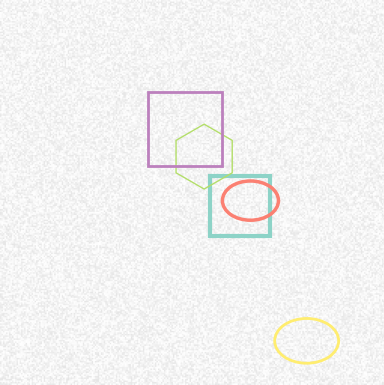[{"shape": "square", "thickness": 3, "radius": 0.39, "center": [0.624, 0.465]}, {"shape": "oval", "thickness": 2.5, "radius": 0.36, "center": [0.65, 0.479]}, {"shape": "hexagon", "thickness": 1, "radius": 0.42, "center": [0.53, 0.593]}, {"shape": "square", "thickness": 2, "radius": 0.49, "center": [0.481, 0.665]}, {"shape": "oval", "thickness": 2, "radius": 0.42, "center": [0.797, 0.115]}]